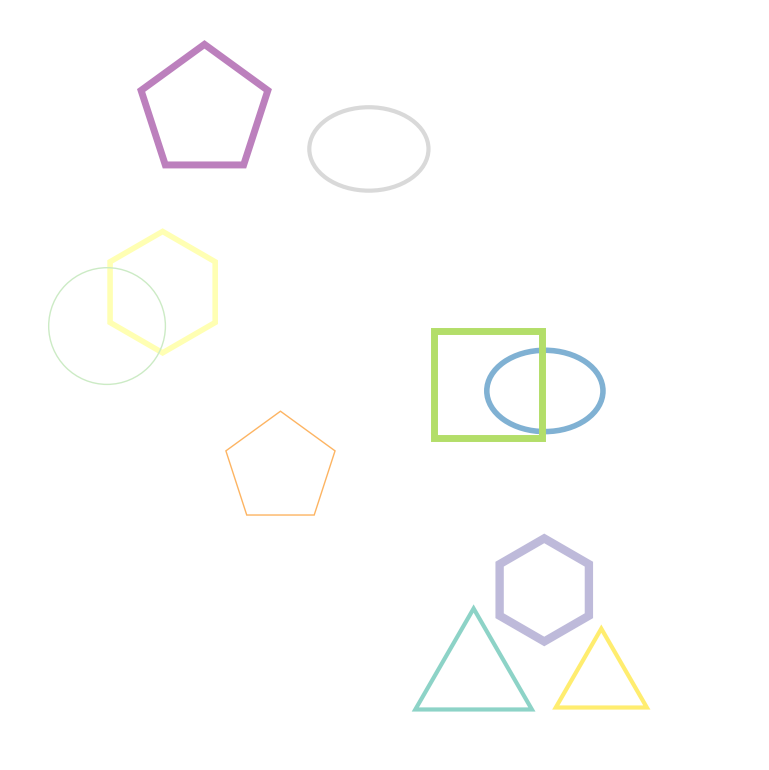[{"shape": "triangle", "thickness": 1.5, "radius": 0.44, "center": [0.615, 0.122]}, {"shape": "hexagon", "thickness": 2, "radius": 0.39, "center": [0.211, 0.621]}, {"shape": "hexagon", "thickness": 3, "radius": 0.33, "center": [0.707, 0.234]}, {"shape": "oval", "thickness": 2, "radius": 0.38, "center": [0.708, 0.492]}, {"shape": "pentagon", "thickness": 0.5, "radius": 0.37, "center": [0.364, 0.391]}, {"shape": "square", "thickness": 2.5, "radius": 0.35, "center": [0.634, 0.501]}, {"shape": "oval", "thickness": 1.5, "radius": 0.39, "center": [0.479, 0.807]}, {"shape": "pentagon", "thickness": 2.5, "radius": 0.43, "center": [0.266, 0.856]}, {"shape": "circle", "thickness": 0.5, "radius": 0.38, "center": [0.139, 0.577]}, {"shape": "triangle", "thickness": 1.5, "radius": 0.34, "center": [0.781, 0.115]}]